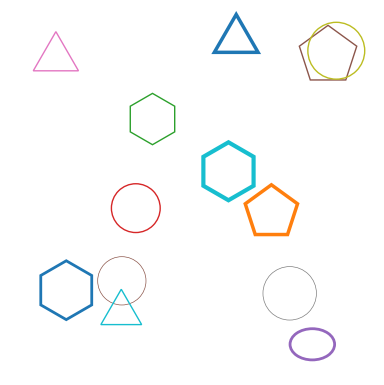[{"shape": "hexagon", "thickness": 2, "radius": 0.38, "center": [0.172, 0.246]}, {"shape": "triangle", "thickness": 2.5, "radius": 0.33, "center": [0.614, 0.897]}, {"shape": "pentagon", "thickness": 2.5, "radius": 0.36, "center": [0.705, 0.449]}, {"shape": "hexagon", "thickness": 1, "radius": 0.33, "center": [0.396, 0.691]}, {"shape": "circle", "thickness": 1, "radius": 0.32, "center": [0.353, 0.459]}, {"shape": "oval", "thickness": 2, "radius": 0.29, "center": [0.811, 0.106]}, {"shape": "pentagon", "thickness": 1, "radius": 0.39, "center": [0.852, 0.856]}, {"shape": "circle", "thickness": 0.5, "radius": 0.31, "center": [0.316, 0.271]}, {"shape": "triangle", "thickness": 1, "radius": 0.34, "center": [0.145, 0.85]}, {"shape": "circle", "thickness": 0.5, "radius": 0.35, "center": [0.752, 0.238]}, {"shape": "circle", "thickness": 1, "radius": 0.37, "center": [0.873, 0.868]}, {"shape": "triangle", "thickness": 1, "radius": 0.31, "center": [0.315, 0.187]}, {"shape": "hexagon", "thickness": 3, "radius": 0.38, "center": [0.593, 0.555]}]